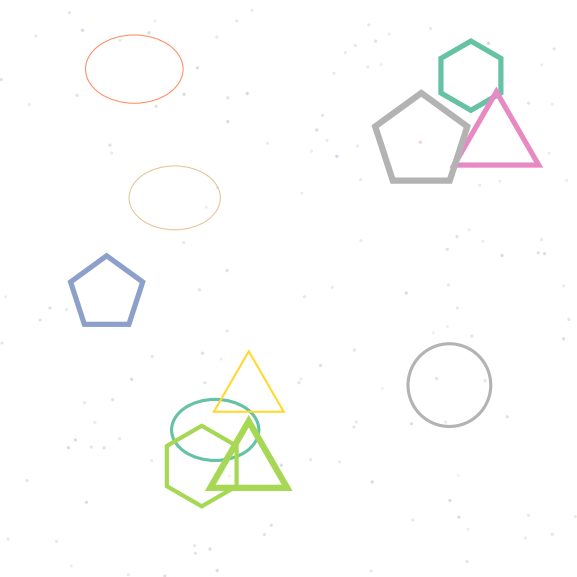[{"shape": "hexagon", "thickness": 2.5, "radius": 0.3, "center": [0.815, 0.868]}, {"shape": "oval", "thickness": 1.5, "radius": 0.38, "center": [0.373, 0.255]}, {"shape": "oval", "thickness": 0.5, "radius": 0.42, "center": [0.233, 0.879]}, {"shape": "pentagon", "thickness": 2.5, "radius": 0.33, "center": [0.185, 0.491]}, {"shape": "triangle", "thickness": 2.5, "radius": 0.42, "center": [0.86, 0.756]}, {"shape": "hexagon", "thickness": 2, "radius": 0.35, "center": [0.349, 0.192]}, {"shape": "triangle", "thickness": 3, "radius": 0.38, "center": [0.431, 0.193]}, {"shape": "triangle", "thickness": 1, "radius": 0.35, "center": [0.431, 0.321]}, {"shape": "oval", "thickness": 0.5, "radius": 0.4, "center": [0.303, 0.657]}, {"shape": "circle", "thickness": 1.5, "radius": 0.36, "center": [0.778, 0.332]}, {"shape": "pentagon", "thickness": 3, "radius": 0.42, "center": [0.729, 0.754]}]